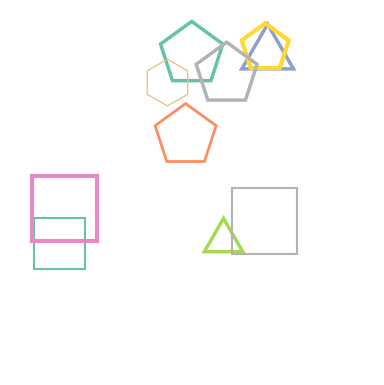[{"shape": "pentagon", "thickness": 2.5, "radius": 0.43, "center": [0.498, 0.859]}, {"shape": "square", "thickness": 1.5, "radius": 0.33, "center": [0.155, 0.367]}, {"shape": "pentagon", "thickness": 2, "radius": 0.42, "center": [0.482, 0.648]}, {"shape": "triangle", "thickness": 2.5, "radius": 0.39, "center": [0.695, 0.86]}, {"shape": "square", "thickness": 3, "radius": 0.42, "center": [0.167, 0.458]}, {"shape": "triangle", "thickness": 2.5, "radius": 0.29, "center": [0.581, 0.375]}, {"shape": "pentagon", "thickness": 3, "radius": 0.32, "center": [0.689, 0.875]}, {"shape": "hexagon", "thickness": 1, "radius": 0.3, "center": [0.435, 0.786]}, {"shape": "pentagon", "thickness": 2.5, "radius": 0.42, "center": [0.589, 0.807]}, {"shape": "square", "thickness": 1.5, "radius": 0.43, "center": [0.687, 0.427]}]